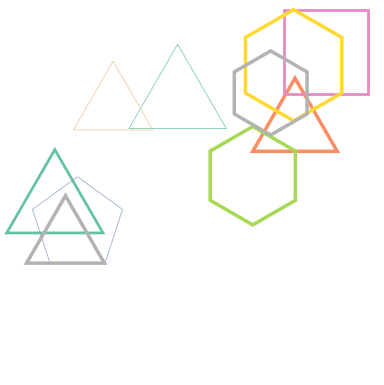[{"shape": "triangle", "thickness": 0.5, "radius": 0.73, "center": [0.461, 0.739]}, {"shape": "triangle", "thickness": 2, "radius": 0.72, "center": [0.142, 0.467]}, {"shape": "triangle", "thickness": 2.5, "radius": 0.63, "center": [0.766, 0.67]}, {"shape": "pentagon", "thickness": 0.5, "radius": 0.61, "center": [0.201, 0.418]}, {"shape": "square", "thickness": 2, "radius": 0.54, "center": [0.846, 0.866]}, {"shape": "hexagon", "thickness": 2.5, "radius": 0.64, "center": [0.657, 0.544]}, {"shape": "hexagon", "thickness": 2.5, "radius": 0.72, "center": [0.763, 0.831]}, {"shape": "triangle", "thickness": 0.5, "radius": 0.6, "center": [0.294, 0.722]}, {"shape": "hexagon", "thickness": 2.5, "radius": 0.55, "center": [0.703, 0.759]}, {"shape": "triangle", "thickness": 2.5, "radius": 0.58, "center": [0.17, 0.375]}]